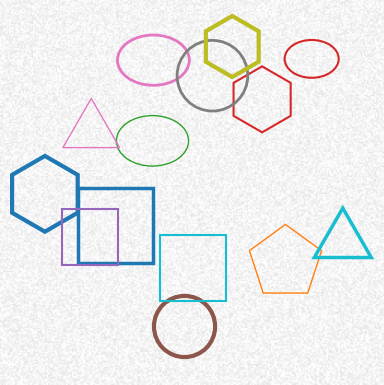[{"shape": "hexagon", "thickness": 3, "radius": 0.49, "center": [0.117, 0.497]}, {"shape": "square", "thickness": 2.5, "radius": 0.49, "center": [0.301, 0.415]}, {"shape": "pentagon", "thickness": 1, "radius": 0.49, "center": [0.742, 0.319]}, {"shape": "oval", "thickness": 1, "radius": 0.47, "center": [0.396, 0.634]}, {"shape": "hexagon", "thickness": 1.5, "radius": 0.43, "center": [0.681, 0.742]}, {"shape": "oval", "thickness": 1.5, "radius": 0.35, "center": [0.809, 0.847]}, {"shape": "square", "thickness": 1.5, "radius": 0.36, "center": [0.233, 0.384]}, {"shape": "circle", "thickness": 3, "radius": 0.4, "center": [0.479, 0.152]}, {"shape": "oval", "thickness": 2, "radius": 0.47, "center": [0.398, 0.844]}, {"shape": "triangle", "thickness": 1, "radius": 0.43, "center": [0.237, 0.659]}, {"shape": "circle", "thickness": 2, "radius": 0.46, "center": [0.552, 0.803]}, {"shape": "hexagon", "thickness": 3, "radius": 0.4, "center": [0.603, 0.879]}, {"shape": "triangle", "thickness": 2.5, "radius": 0.43, "center": [0.89, 0.374]}, {"shape": "square", "thickness": 1.5, "radius": 0.43, "center": [0.501, 0.304]}]